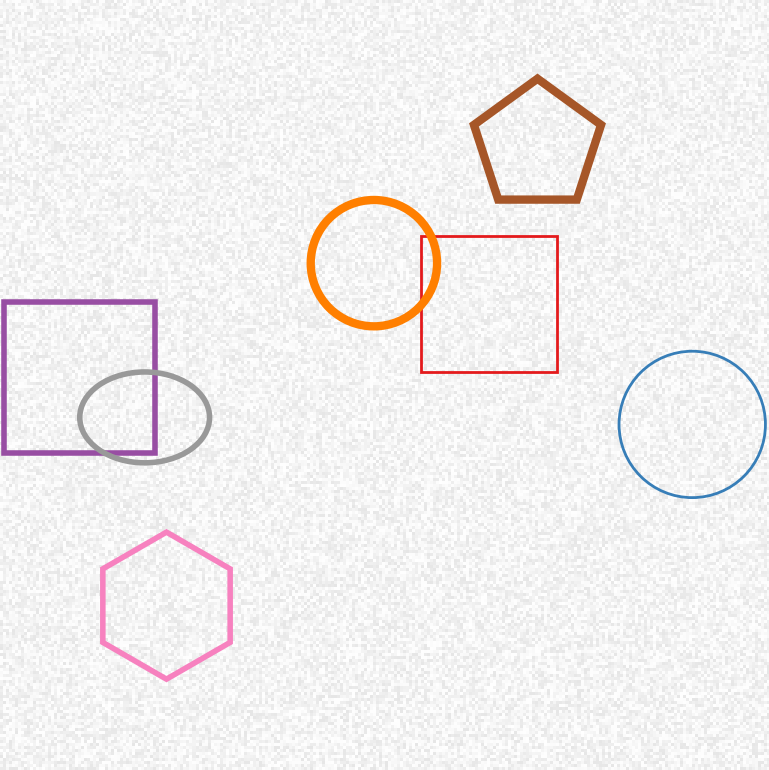[{"shape": "square", "thickness": 1, "radius": 0.44, "center": [0.635, 0.605]}, {"shape": "circle", "thickness": 1, "radius": 0.48, "center": [0.899, 0.449]}, {"shape": "square", "thickness": 2, "radius": 0.49, "center": [0.103, 0.509]}, {"shape": "circle", "thickness": 3, "radius": 0.41, "center": [0.486, 0.658]}, {"shape": "pentagon", "thickness": 3, "radius": 0.43, "center": [0.698, 0.811]}, {"shape": "hexagon", "thickness": 2, "radius": 0.48, "center": [0.216, 0.213]}, {"shape": "oval", "thickness": 2, "radius": 0.42, "center": [0.188, 0.458]}]